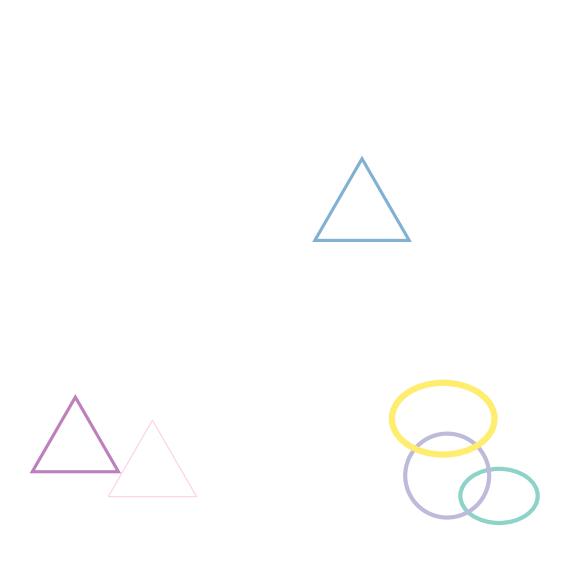[{"shape": "oval", "thickness": 2, "radius": 0.33, "center": [0.864, 0.14]}, {"shape": "circle", "thickness": 2, "radius": 0.36, "center": [0.774, 0.176]}, {"shape": "triangle", "thickness": 1.5, "radius": 0.47, "center": [0.627, 0.63]}, {"shape": "triangle", "thickness": 0.5, "radius": 0.44, "center": [0.264, 0.183]}, {"shape": "triangle", "thickness": 1.5, "radius": 0.43, "center": [0.131, 0.225]}, {"shape": "oval", "thickness": 3, "radius": 0.44, "center": [0.767, 0.274]}]